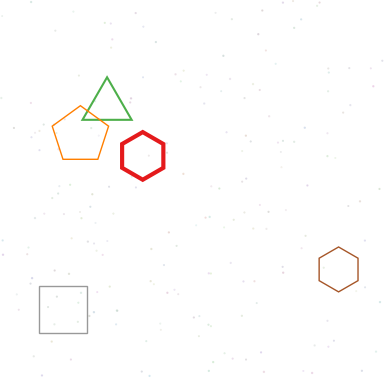[{"shape": "hexagon", "thickness": 3, "radius": 0.31, "center": [0.371, 0.595]}, {"shape": "triangle", "thickness": 1.5, "radius": 0.37, "center": [0.278, 0.726]}, {"shape": "pentagon", "thickness": 1, "radius": 0.38, "center": [0.209, 0.648]}, {"shape": "hexagon", "thickness": 1, "radius": 0.29, "center": [0.879, 0.3]}, {"shape": "square", "thickness": 1, "radius": 0.31, "center": [0.165, 0.196]}]